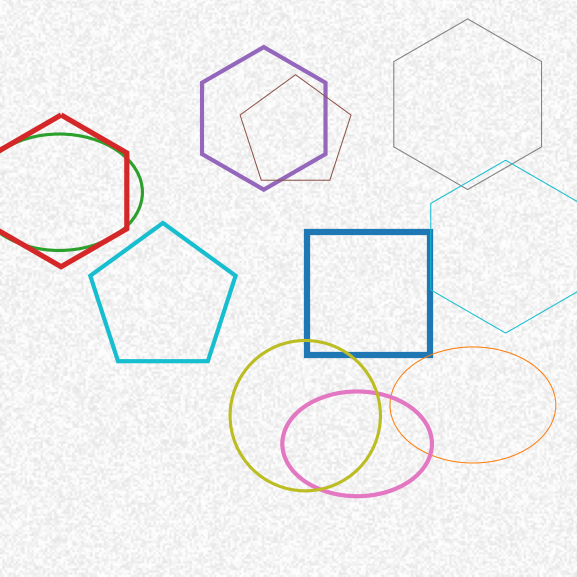[{"shape": "square", "thickness": 3, "radius": 0.53, "center": [0.638, 0.491]}, {"shape": "oval", "thickness": 0.5, "radius": 0.72, "center": [0.819, 0.298]}, {"shape": "oval", "thickness": 1.5, "radius": 0.72, "center": [0.103, 0.666]}, {"shape": "hexagon", "thickness": 2.5, "radius": 0.66, "center": [0.106, 0.669]}, {"shape": "hexagon", "thickness": 2, "radius": 0.62, "center": [0.457, 0.794]}, {"shape": "pentagon", "thickness": 0.5, "radius": 0.5, "center": [0.512, 0.769]}, {"shape": "oval", "thickness": 2, "radius": 0.65, "center": [0.618, 0.231]}, {"shape": "hexagon", "thickness": 0.5, "radius": 0.74, "center": [0.81, 0.819]}, {"shape": "circle", "thickness": 1.5, "radius": 0.65, "center": [0.529, 0.279]}, {"shape": "pentagon", "thickness": 2, "radius": 0.66, "center": [0.282, 0.481]}, {"shape": "hexagon", "thickness": 0.5, "radius": 0.75, "center": [0.876, 0.572]}]